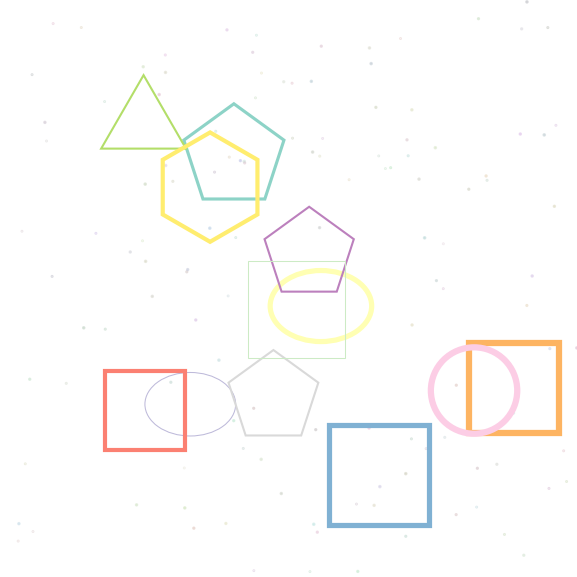[{"shape": "pentagon", "thickness": 1.5, "radius": 0.46, "center": [0.405, 0.728]}, {"shape": "oval", "thickness": 2.5, "radius": 0.44, "center": [0.556, 0.469]}, {"shape": "oval", "thickness": 0.5, "radius": 0.39, "center": [0.33, 0.299]}, {"shape": "square", "thickness": 2, "radius": 0.34, "center": [0.251, 0.288]}, {"shape": "square", "thickness": 2.5, "radius": 0.43, "center": [0.656, 0.177]}, {"shape": "square", "thickness": 3, "radius": 0.39, "center": [0.89, 0.327]}, {"shape": "triangle", "thickness": 1, "radius": 0.42, "center": [0.249, 0.784]}, {"shape": "circle", "thickness": 3, "radius": 0.37, "center": [0.821, 0.323]}, {"shape": "pentagon", "thickness": 1, "radius": 0.41, "center": [0.473, 0.311]}, {"shape": "pentagon", "thickness": 1, "radius": 0.41, "center": [0.535, 0.56]}, {"shape": "square", "thickness": 0.5, "radius": 0.42, "center": [0.513, 0.463]}, {"shape": "hexagon", "thickness": 2, "radius": 0.47, "center": [0.364, 0.675]}]